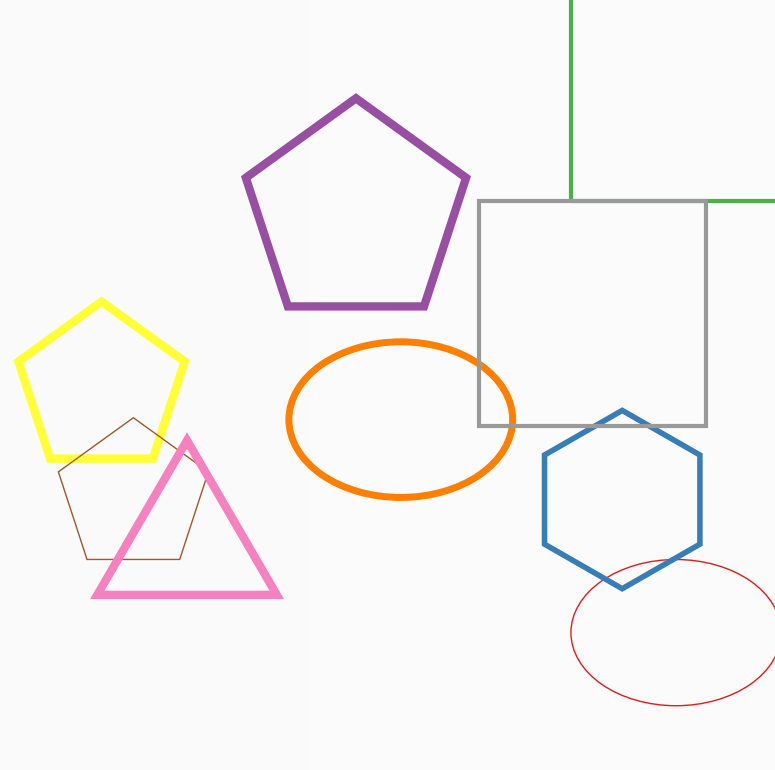[{"shape": "oval", "thickness": 0.5, "radius": 0.68, "center": [0.872, 0.178]}, {"shape": "hexagon", "thickness": 2, "radius": 0.58, "center": [0.803, 0.351]}, {"shape": "square", "thickness": 1.5, "radius": 0.71, "center": [0.879, 0.882]}, {"shape": "pentagon", "thickness": 3, "radius": 0.75, "center": [0.459, 0.723]}, {"shape": "oval", "thickness": 2.5, "radius": 0.72, "center": [0.517, 0.455]}, {"shape": "pentagon", "thickness": 3, "radius": 0.56, "center": [0.131, 0.496]}, {"shape": "pentagon", "thickness": 0.5, "radius": 0.51, "center": [0.172, 0.356]}, {"shape": "triangle", "thickness": 3, "radius": 0.67, "center": [0.241, 0.294]}, {"shape": "square", "thickness": 1.5, "radius": 0.73, "center": [0.765, 0.593]}]